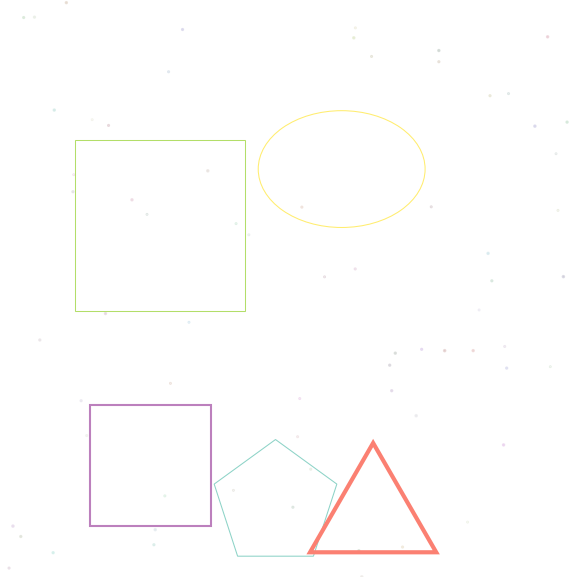[{"shape": "pentagon", "thickness": 0.5, "radius": 0.56, "center": [0.477, 0.126]}, {"shape": "triangle", "thickness": 2, "radius": 0.63, "center": [0.646, 0.106]}, {"shape": "square", "thickness": 0.5, "radius": 0.74, "center": [0.277, 0.609]}, {"shape": "square", "thickness": 1, "radius": 0.52, "center": [0.26, 0.193]}, {"shape": "oval", "thickness": 0.5, "radius": 0.72, "center": [0.592, 0.706]}]